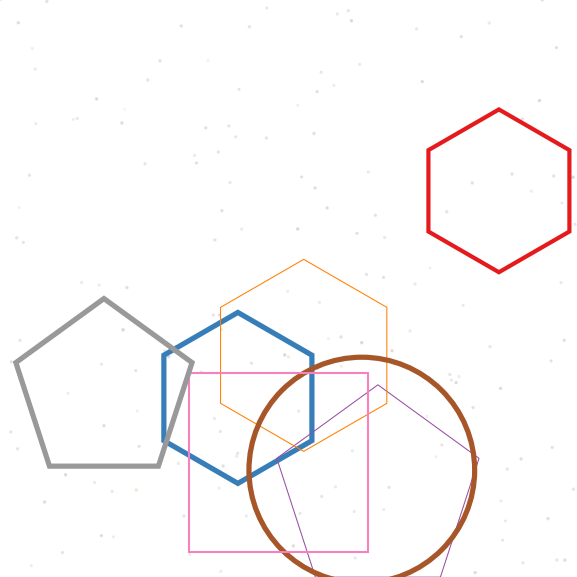[{"shape": "hexagon", "thickness": 2, "radius": 0.7, "center": [0.864, 0.669]}, {"shape": "hexagon", "thickness": 2.5, "radius": 0.74, "center": [0.412, 0.31]}, {"shape": "pentagon", "thickness": 0.5, "radius": 0.92, "center": [0.654, 0.149]}, {"shape": "hexagon", "thickness": 0.5, "radius": 0.83, "center": [0.526, 0.384]}, {"shape": "circle", "thickness": 2.5, "radius": 0.98, "center": [0.627, 0.185]}, {"shape": "square", "thickness": 1, "radius": 0.77, "center": [0.482, 0.198]}, {"shape": "pentagon", "thickness": 2.5, "radius": 0.8, "center": [0.18, 0.322]}]